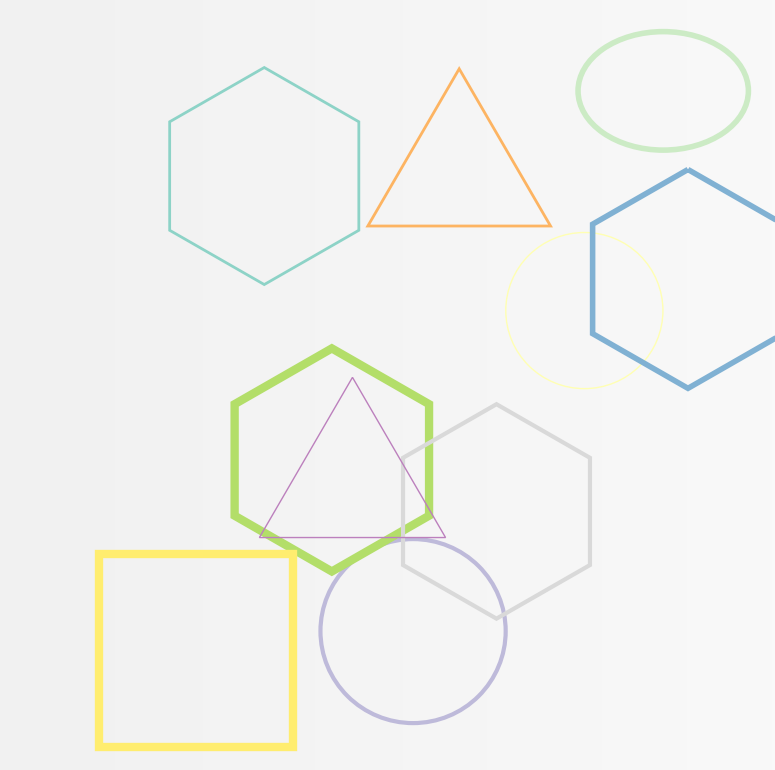[{"shape": "hexagon", "thickness": 1, "radius": 0.7, "center": [0.341, 0.771]}, {"shape": "circle", "thickness": 0.5, "radius": 0.51, "center": [0.754, 0.597]}, {"shape": "circle", "thickness": 1.5, "radius": 0.6, "center": [0.533, 0.18]}, {"shape": "hexagon", "thickness": 2, "radius": 0.71, "center": [0.888, 0.638]}, {"shape": "triangle", "thickness": 1, "radius": 0.68, "center": [0.593, 0.775]}, {"shape": "hexagon", "thickness": 3, "radius": 0.72, "center": [0.428, 0.403]}, {"shape": "hexagon", "thickness": 1.5, "radius": 0.7, "center": [0.641, 0.336]}, {"shape": "triangle", "thickness": 0.5, "radius": 0.69, "center": [0.455, 0.371]}, {"shape": "oval", "thickness": 2, "radius": 0.55, "center": [0.856, 0.882]}, {"shape": "square", "thickness": 3, "radius": 0.63, "center": [0.253, 0.156]}]